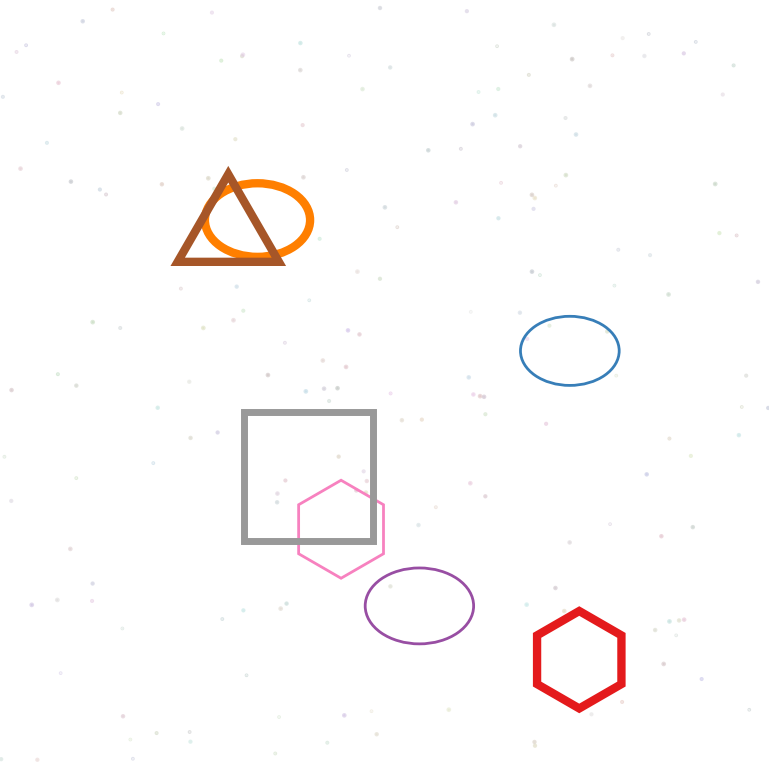[{"shape": "hexagon", "thickness": 3, "radius": 0.32, "center": [0.752, 0.143]}, {"shape": "oval", "thickness": 1, "radius": 0.32, "center": [0.74, 0.544]}, {"shape": "oval", "thickness": 1, "radius": 0.35, "center": [0.545, 0.213]}, {"shape": "oval", "thickness": 3, "radius": 0.34, "center": [0.334, 0.714]}, {"shape": "triangle", "thickness": 3, "radius": 0.38, "center": [0.296, 0.698]}, {"shape": "hexagon", "thickness": 1, "radius": 0.32, "center": [0.443, 0.313]}, {"shape": "square", "thickness": 2.5, "radius": 0.42, "center": [0.401, 0.382]}]